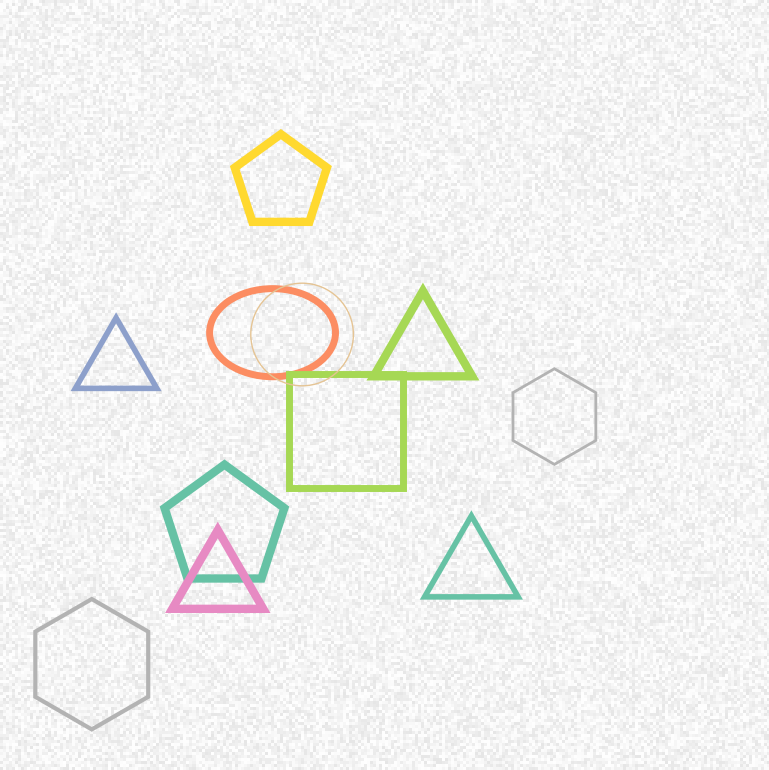[{"shape": "triangle", "thickness": 2, "radius": 0.35, "center": [0.612, 0.26]}, {"shape": "pentagon", "thickness": 3, "radius": 0.41, "center": [0.292, 0.315]}, {"shape": "oval", "thickness": 2.5, "radius": 0.41, "center": [0.354, 0.568]}, {"shape": "triangle", "thickness": 2, "radius": 0.31, "center": [0.151, 0.526]}, {"shape": "triangle", "thickness": 3, "radius": 0.34, "center": [0.283, 0.243]}, {"shape": "triangle", "thickness": 3, "radius": 0.37, "center": [0.549, 0.548]}, {"shape": "square", "thickness": 2.5, "radius": 0.37, "center": [0.45, 0.44]}, {"shape": "pentagon", "thickness": 3, "radius": 0.31, "center": [0.365, 0.763]}, {"shape": "circle", "thickness": 0.5, "radius": 0.33, "center": [0.392, 0.566]}, {"shape": "hexagon", "thickness": 1, "radius": 0.31, "center": [0.72, 0.459]}, {"shape": "hexagon", "thickness": 1.5, "radius": 0.42, "center": [0.119, 0.137]}]